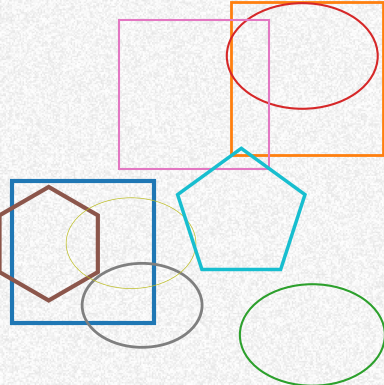[{"shape": "square", "thickness": 3, "radius": 0.92, "center": [0.215, 0.345]}, {"shape": "square", "thickness": 2, "radius": 0.99, "center": [0.797, 0.797]}, {"shape": "oval", "thickness": 1.5, "radius": 0.94, "center": [0.811, 0.13]}, {"shape": "oval", "thickness": 1.5, "radius": 0.98, "center": [0.785, 0.855]}, {"shape": "hexagon", "thickness": 3, "radius": 0.74, "center": [0.126, 0.367]}, {"shape": "square", "thickness": 1.5, "radius": 0.97, "center": [0.504, 0.755]}, {"shape": "oval", "thickness": 2, "radius": 0.78, "center": [0.369, 0.207]}, {"shape": "oval", "thickness": 0.5, "radius": 0.84, "center": [0.34, 0.368]}, {"shape": "pentagon", "thickness": 2.5, "radius": 0.87, "center": [0.627, 0.441]}]